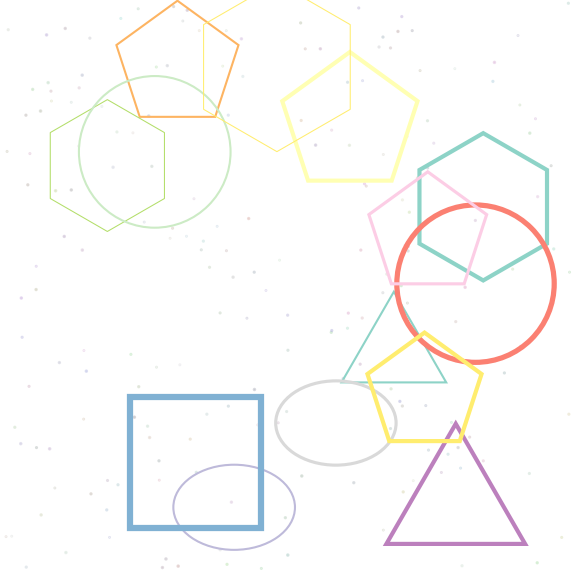[{"shape": "triangle", "thickness": 1, "radius": 0.52, "center": [0.682, 0.389]}, {"shape": "hexagon", "thickness": 2, "radius": 0.64, "center": [0.837, 0.641]}, {"shape": "pentagon", "thickness": 2, "radius": 0.62, "center": [0.606, 0.786]}, {"shape": "oval", "thickness": 1, "radius": 0.53, "center": [0.405, 0.121]}, {"shape": "circle", "thickness": 2.5, "radius": 0.68, "center": [0.823, 0.508]}, {"shape": "square", "thickness": 3, "radius": 0.57, "center": [0.338, 0.199]}, {"shape": "pentagon", "thickness": 1, "radius": 0.56, "center": [0.307, 0.887]}, {"shape": "hexagon", "thickness": 0.5, "radius": 0.57, "center": [0.186, 0.712]}, {"shape": "pentagon", "thickness": 1.5, "radius": 0.54, "center": [0.741, 0.594]}, {"shape": "oval", "thickness": 1.5, "radius": 0.52, "center": [0.582, 0.267]}, {"shape": "triangle", "thickness": 2, "radius": 0.69, "center": [0.789, 0.127]}, {"shape": "circle", "thickness": 1, "radius": 0.66, "center": [0.268, 0.736]}, {"shape": "hexagon", "thickness": 0.5, "radius": 0.73, "center": [0.48, 0.883]}, {"shape": "pentagon", "thickness": 2, "radius": 0.52, "center": [0.735, 0.319]}]